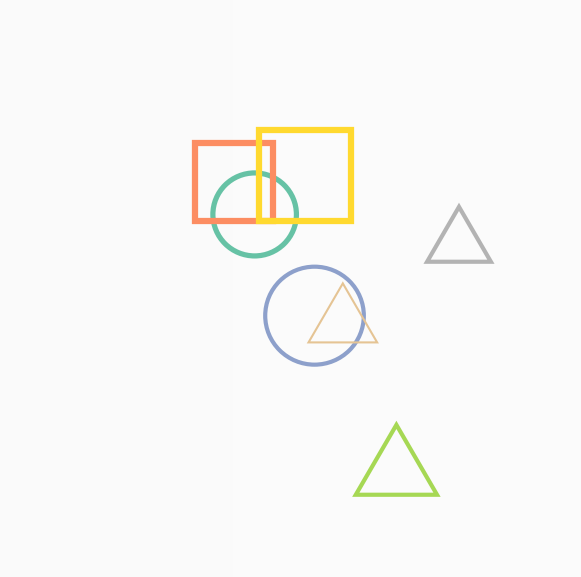[{"shape": "circle", "thickness": 2.5, "radius": 0.36, "center": [0.438, 0.628]}, {"shape": "square", "thickness": 3, "radius": 0.34, "center": [0.403, 0.683]}, {"shape": "circle", "thickness": 2, "radius": 0.42, "center": [0.541, 0.453]}, {"shape": "triangle", "thickness": 2, "radius": 0.4, "center": [0.682, 0.183]}, {"shape": "square", "thickness": 3, "radius": 0.39, "center": [0.525, 0.695]}, {"shape": "triangle", "thickness": 1, "radius": 0.34, "center": [0.59, 0.44]}, {"shape": "triangle", "thickness": 2, "radius": 0.32, "center": [0.79, 0.578]}]